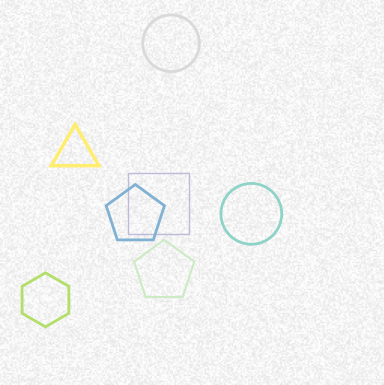[{"shape": "circle", "thickness": 2, "radius": 0.39, "center": [0.653, 0.445]}, {"shape": "square", "thickness": 1, "radius": 0.4, "center": [0.412, 0.472]}, {"shape": "pentagon", "thickness": 2, "radius": 0.4, "center": [0.352, 0.441]}, {"shape": "hexagon", "thickness": 2, "radius": 0.35, "center": [0.118, 0.221]}, {"shape": "circle", "thickness": 2, "radius": 0.37, "center": [0.444, 0.888]}, {"shape": "pentagon", "thickness": 1.5, "radius": 0.41, "center": [0.427, 0.295]}, {"shape": "triangle", "thickness": 2.5, "radius": 0.36, "center": [0.195, 0.605]}]